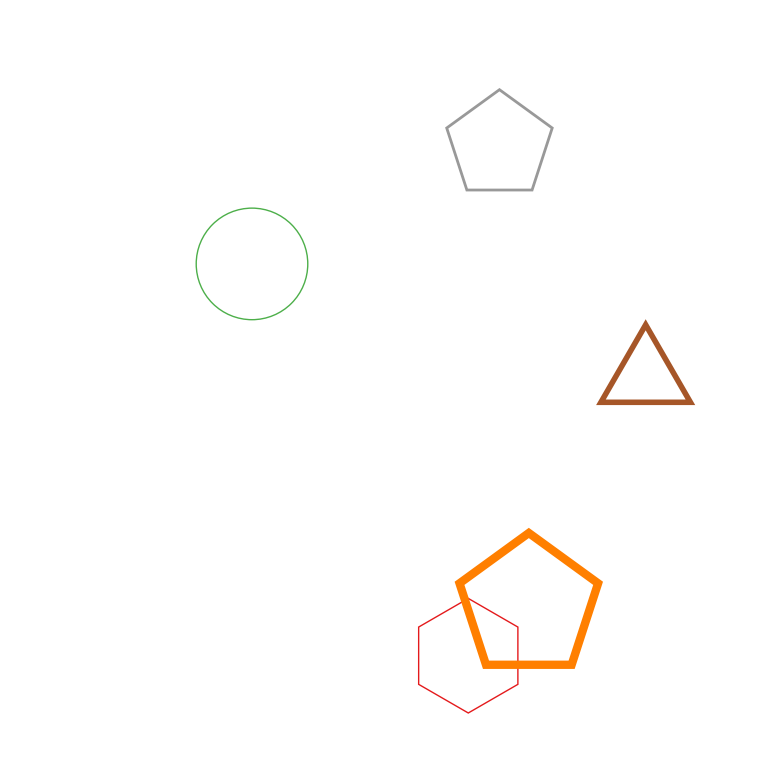[{"shape": "hexagon", "thickness": 0.5, "radius": 0.37, "center": [0.608, 0.148]}, {"shape": "circle", "thickness": 0.5, "radius": 0.36, "center": [0.327, 0.657]}, {"shape": "pentagon", "thickness": 3, "radius": 0.47, "center": [0.687, 0.213]}, {"shape": "triangle", "thickness": 2, "radius": 0.34, "center": [0.839, 0.511]}, {"shape": "pentagon", "thickness": 1, "radius": 0.36, "center": [0.649, 0.811]}]